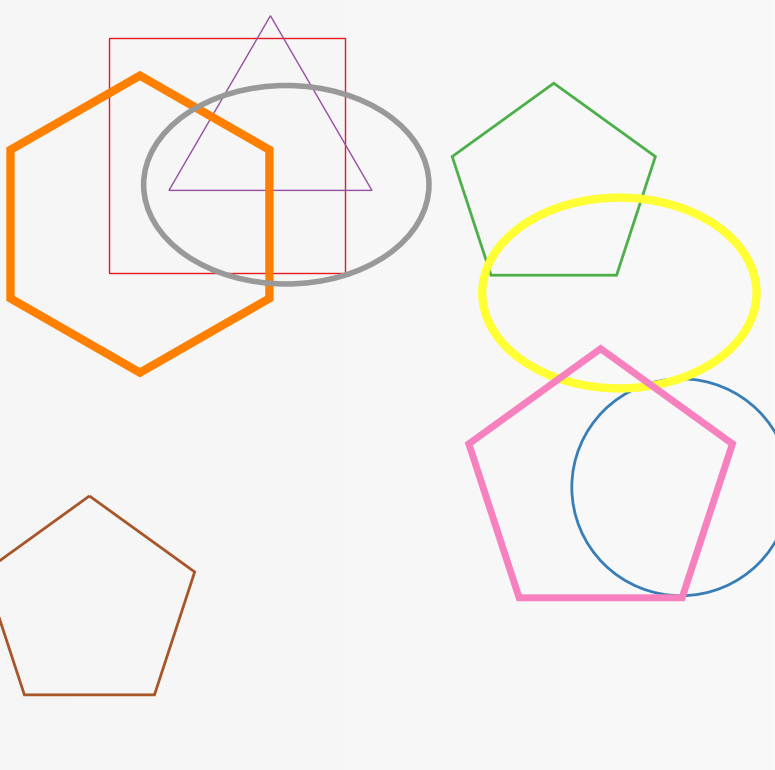[{"shape": "square", "thickness": 0.5, "radius": 0.76, "center": [0.293, 0.798]}, {"shape": "circle", "thickness": 1, "radius": 0.7, "center": [0.879, 0.367]}, {"shape": "pentagon", "thickness": 1, "radius": 0.69, "center": [0.715, 0.754]}, {"shape": "triangle", "thickness": 0.5, "radius": 0.76, "center": [0.349, 0.828]}, {"shape": "hexagon", "thickness": 3, "radius": 0.96, "center": [0.181, 0.709]}, {"shape": "oval", "thickness": 3, "radius": 0.88, "center": [0.799, 0.619]}, {"shape": "pentagon", "thickness": 1, "radius": 0.71, "center": [0.115, 0.213]}, {"shape": "pentagon", "thickness": 2.5, "radius": 0.89, "center": [0.775, 0.368]}, {"shape": "oval", "thickness": 2, "radius": 0.92, "center": [0.369, 0.76]}]